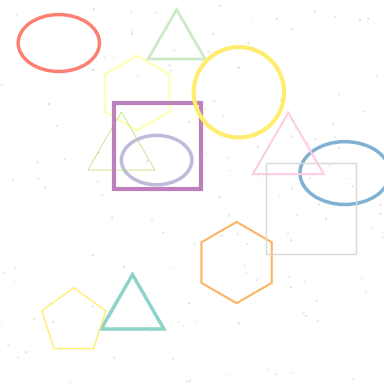[{"shape": "triangle", "thickness": 2.5, "radius": 0.47, "center": [0.344, 0.193]}, {"shape": "hexagon", "thickness": 1.5, "radius": 0.49, "center": [0.357, 0.758]}, {"shape": "oval", "thickness": 2.5, "radius": 0.46, "center": [0.407, 0.584]}, {"shape": "oval", "thickness": 2.5, "radius": 0.53, "center": [0.153, 0.888]}, {"shape": "oval", "thickness": 2.5, "radius": 0.58, "center": [0.896, 0.55]}, {"shape": "hexagon", "thickness": 1.5, "radius": 0.53, "center": [0.614, 0.318]}, {"shape": "triangle", "thickness": 0.5, "radius": 0.5, "center": [0.315, 0.609]}, {"shape": "triangle", "thickness": 1.5, "radius": 0.53, "center": [0.749, 0.601]}, {"shape": "square", "thickness": 1, "radius": 0.58, "center": [0.808, 0.458]}, {"shape": "square", "thickness": 3, "radius": 0.56, "center": [0.409, 0.62]}, {"shape": "triangle", "thickness": 2, "radius": 0.43, "center": [0.459, 0.89]}, {"shape": "circle", "thickness": 3, "radius": 0.59, "center": [0.621, 0.76]}, {"shape": "pentagon", "thickness": 1, "radius": 0.44, "center": [0.192, 0.165]}]